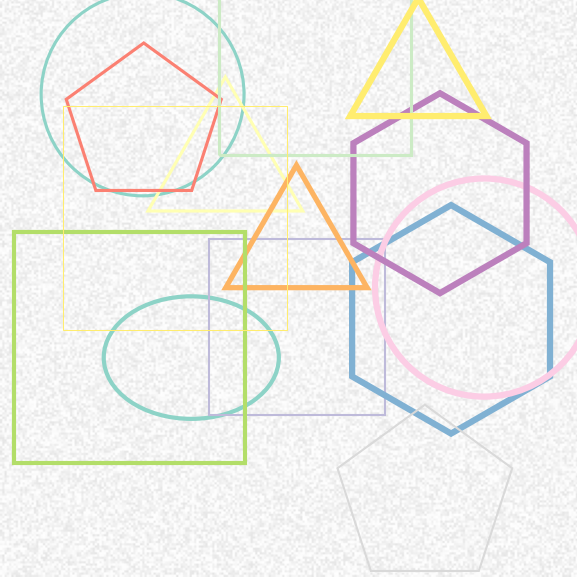[{"shape": "circle", "thickness": 1.5, "radius": 0.88, "center": [0.247, 0.836]}, {"shape": "oval", "thickness": 2, "radius": 0.76, "center": [0.331, 0.38]}, {"shape": "triangle", "thickness": 1.5, "radius": 0.77, "center": [0.39, 0.711]}, {"shape": "square", "thickness": 1, "radius": 0.76, "center": [0.515, 0.432]}, {"shape": "pentagon", "thickness": 1.5, "radius": 0.71, "center": [0.249, 0.784]}, {"shape": "hexagon", "thickness": 3, "radius": 0.99, "center": [0.781, 0.446]}, {"shape": "triangle", "thickness": 2.5, "radius": 0.71, "center": [0.513, 0.572]}, {"shape": "square", "thickness": 2, "radius": 1.0, "center": [0.224, 0.397]}, {"shape": "circle", "thickness": 3, "radius": 0.94, "center": [0.838, 0.501]}, {"shape": "pentagon", "thickness": 1, "radius": 0.8, "center": [0.736, 0.139]}, {"shape": "hexagon", "thickness": 3, "radius": 0.87, "center": [0.762, 0.665]}, {"shape": "square", "thickness": 1.5, "radius": 0.83, "center": [0.546, 0.897]}, {"shape": "square", "thickness": 0.5, "radius": 0.97, "center": [0.303, 0.622]}, {"shape": "triangle", "thickness": 3, "radius": 0.68, "center": [0.724, 0.866]}]